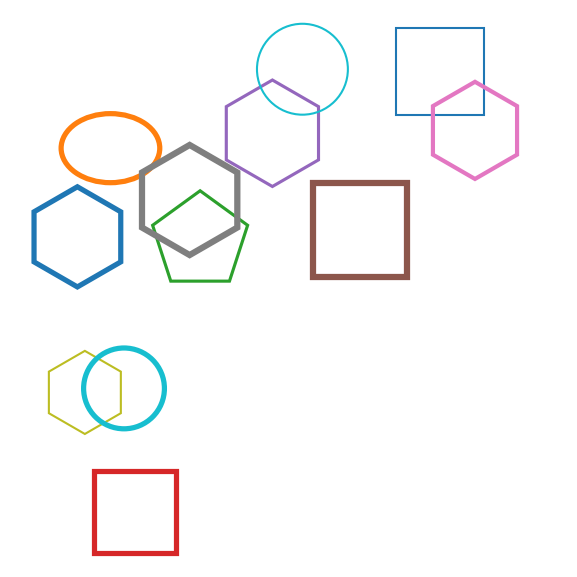[{"shape": "hexagon", "thickness": 2.5, "radius": 0.43, "center": [0.134, 0.589]}, {"shape": "square", "thickness": 1, "radius": 0.38, "center": [0.762, 0.876]}, {"shape": "oval", "thickness": 2.5, "radius": 0.43, "center": [0.191, 0.743]}, {"shape": "pentagon", "thickness": 1.5, "radius": 0.43, "center": [0.347, 0.582]}, {"shape": "square", "thickness": 2.5, "radius": 0.35, "center": [0.234, 0.113]}, {"shape": "hexagon", "thickness": 1.5, "radius": 0.46, "center": [0.472, 0.768]}, {"shape": "square", "thickness": 3, "radius": 0.41, "center": [0.624, 0.6]}, {"shape": "hexagon", "thickness": 2, "radius": 0.42, "center": [0.822, 0.773]}, {"shape": "hexagon", "thickness": 3, "radius": 0.48, "center": [0.328, 0.653]}, {"shape": "hexagon", "thickness": 1, "radius": 0.36, "center": [0.147, 0.32]}, {"shape": "circle", "thickness": 2.5, "radius": 0.35, "center": [0.215, 0.327]}, {"shape": "circle", "thickness": 1, "radius": 0.39, "center": [0.524, 0.879]}]